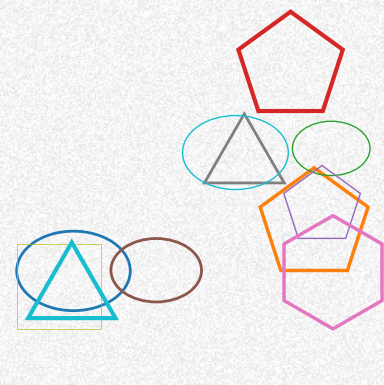[{"shape": "oval", "thickness": 2, "radius": 0.74, "center": [0.191, 0.296]}, {"shape": "pentagon", "thickness": 2.5, "radius": 0.74, "center": [0.816, 0.417]}, {"shape": "oval", "thickness": 1, "radius": 0.5, "center": [0.86, 0.615]}, {"shape": "pentagon", "thickness": 3, "radius": 0.71, "center": [0.755, 0.827]}, {"shape": "pentagon", "thickness": 1, "radius": 0.52, "center": [0.836, 0.465]}, {"shape": "oval", "thickness": 2, "radius": 0.59, "center": [0.406, 0.298]}, {"shape": "hexagon", "thickness": 2.5, "radius": 0.73, "center": [0.865, 0.293]}, {"shape": "triangle", "thickness": 2, "radius": 0.6, "center": [0.635, 0.585]}, {"shape": "square", "thickness": 0.5, "radius": 0.55, "center": [0.154, 0.256]}, {"shape": "oval", "thickness": 1, "radius": 0.69, "center": [0.611, 0.604]}, {"shape": "triangle", "thickness": 3, "radius": 0.66, "center": [0.186, 0.239]}]